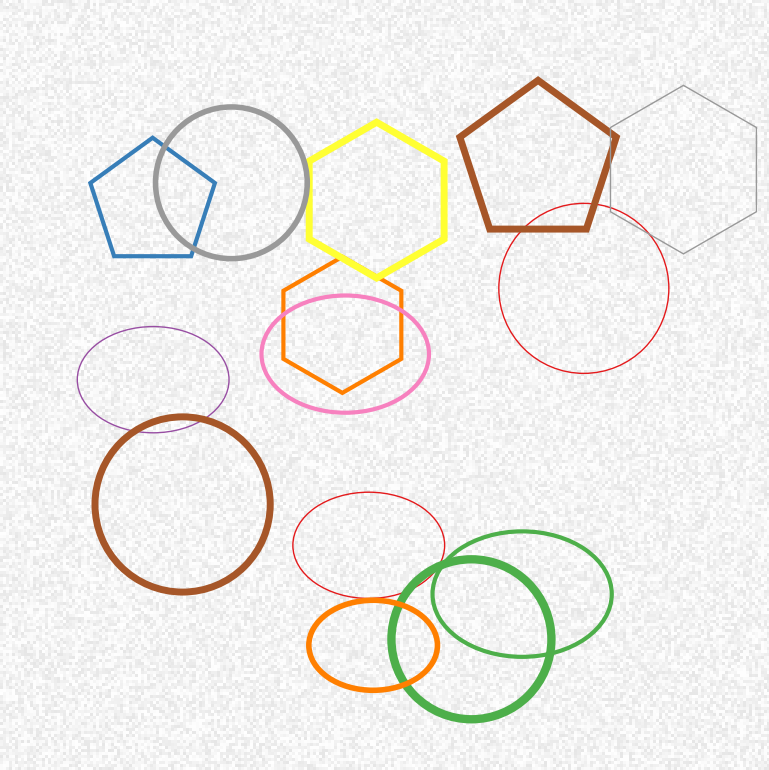[{"shape": "circle", "thickness": 0.5, "radius": 0.55, "center": [0.758, 0.625]}, {"shape": "oval", "thickness": 0.5, "radius": 0.49, "center": [0.479, 0.292]}, {"shape": "pentagon", "thickness": 1.5, "radius": 0.43, "center": [0.198, 0.736]}, {"shape": "circle", "thickness": 3, "radius": 0.52, "center": [0.612, 0.17]}, {"shape": "oval", "thickness": 1.5, "radius": 0.58, "center": [0.678, 0.228]}, {"shape": "oval", "thickness": 0.5, "radius": 0.49, "center": [0.199, 0.507]}, {"shape": "oval", "thickness": 2, "radius": 0.42, "center": [0.485, 0.162]}, {"shape": "hexagon", "thickness": 1.5, "radius": 0.44, "center": [0.445, 0.578]}, {"shape": "hexagon", "thickness": 2.5, "radius": 0.51, "center": [0.489, 0.74]}, {"shape": "pentagon", "thickness": 2.5, "radius": 0.53, "center": [0.699, 0.789]}, {"shape": "circle", "thickness": 2.5, "radius": 0.57, "center": [0.237, 0.345]}, {"shape": "oval", "thickness": 1.5, "radius": 0.54, "center": [0.448, 0.54]}, {"shape": "circle", "thickness": 2, "radius": 0.49, "center": [0.3, 0.763]}, {"shape": "hexagon", "thickness": 0.5, "radius": 0.55, "center": [0.888, 0.78]}]